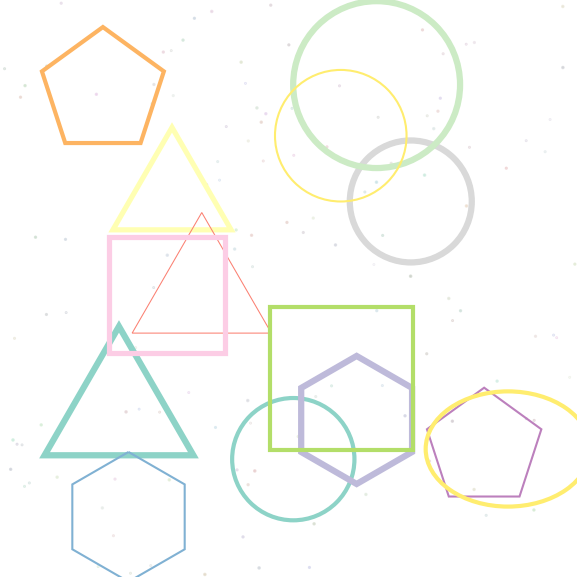[{"shape": "circle", "thickness": 2, "radius": 0.53, "center": [0.508, 0.204]}, {"shape": "triangle", "thickness": 3, "radius": 0.74, "center": [0.206, 0.285]}, {"shape": "triangle", "thickness": 2.5, "radius": 0.59, "center": [0.298, 0.66]}, {"shape": "hexagon", "thickness": 3, "radius": 0.55, "center": [0.618, 0.272]}, {"shape": "triangle", "thickness": 0.5, "radius": 0.7, "center": [0.349, 0.492]}, {"shape": "hexagon", "thickness": 1, "radius": 0.56, "center": [0.223, 0.104]}, {"shape": "pentagon", "thickness": 2, "radius": 0.55, "center": [0.178, 0.841]}, {"shape": "square", "thickness": 2, "radius": 0.62, "center": [0.592, 0.344]}, {"shape": "square", "thickness": 2.5, "radius": 0.5, "center": [0.289, 0.488]}, {"shape": "circle", "thickness": 3, "radius": 0.53, "center": [0.711, 0.65]}, {"shape": "pentagon", "thickness": 1, "radius": 0.52, "center": [0.838, 0.224]}, {"shape": "circle", "thickness": 3, "radius": 0.72, "center": [0.652, 0.853]}, {"shape": "circle", "thickness": 1, "radius": 0.57, "center": [0.59, 0.764]}, {"shape": "oval", "thickness": 2, "radius": 0.71, "center": [0.88, 0.222]}]